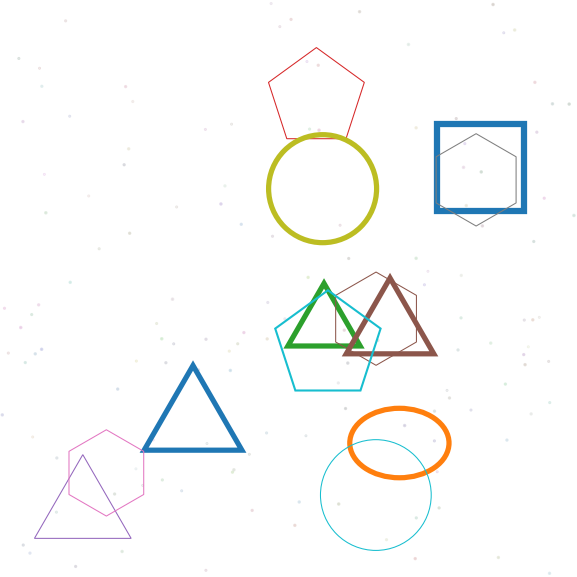[{"shape": "triangle", "thickness": 2.5, "radius": 0.49, "center": [0.334, 0.268]}, {"shape": "square", "thickness": 3, "radius": 0.38, "center": [0.832, 0.71]}, {"shape": "oval", "thickness": 2.5, "radius": 0.43, "center": [0.692, 0.232]}, {"shape": "triangle", "thickness": 2.5, "radius": 0.36, "center": [0.561, 0.436]}, {"shape": "pentagon", "thickness": 0.5, "radius": 0.44, "center": [0.548, 0.83]}, {"shape": "triangle", "thickness": 0.5, "radius": 0.48, "center": [0.143, 0.115]}, {"shape": "triangle", "thickness": 2.5, "radius": 0.44, "center": [0.675, 0.43]}, {"shape": "hexagon", "thickness": 0.5, "radius": 0.4, "center": [0.651, 0.447]}, {"shape": "hexagon", "thickness": 0.5, "radius": 0.37, "center": [0.184, 0.18]}, {"shape": "hexagon", "thickness": 0.5, "radius": 0.4, "center": [0.824, 0.688]}, {"shape": "circle", "thickness": 2.5, "radius": 0.47, "center": [0.559, 0.672]}, {"shape": "circle", "thickness": 0.5, "radius": 0.48, "center": [0.651, 0.142]}, {"shape": "pentagon", "thickness": 1, "radius": 0.48, "center": [0.568, 0.401]}]